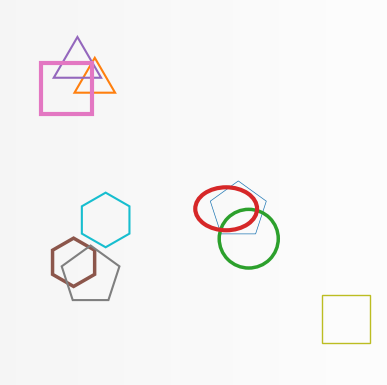[{"shape": "pentagon", "thickness": 0.5, "radius": 0.38, "center": [0.615, 0.454]}, {"shape": "triangle", "thickness": 1.5, "radius": 0.3, "center": [0.245, 0.789]}, {"shape": "circle", "thickness": 2.5, "radius": 0.38, "center": [0.642, 0.38]}, {"shape": "oval", "thickness": 3, "radius": 0.4, "center": [0.584, 0.458]}, {"shape": "triangle", "thickness": 1.5, "radius": 0.35, "center": [0.2, 0.833]}, {"shape": "hexagon", "thickness": 2.5, "radius": 0.31, "center": [0.19, 0.319]}, {"shape": "square", "thickness": 3, "radius": 0.33, "center": [0.171, 0.769]}, {"shape": "pentagon", "thickness": 1.5, "radius": 0.39, "center": [0.234, 0.284]}, {"shape": "square", "thickness": 1, "radius": 0.31, "center": [0.893, 0.172]}, {"shape": "hexagon", "thickness": 1.5, "radius": 0.35, "center": [0.273, 0.429]}]